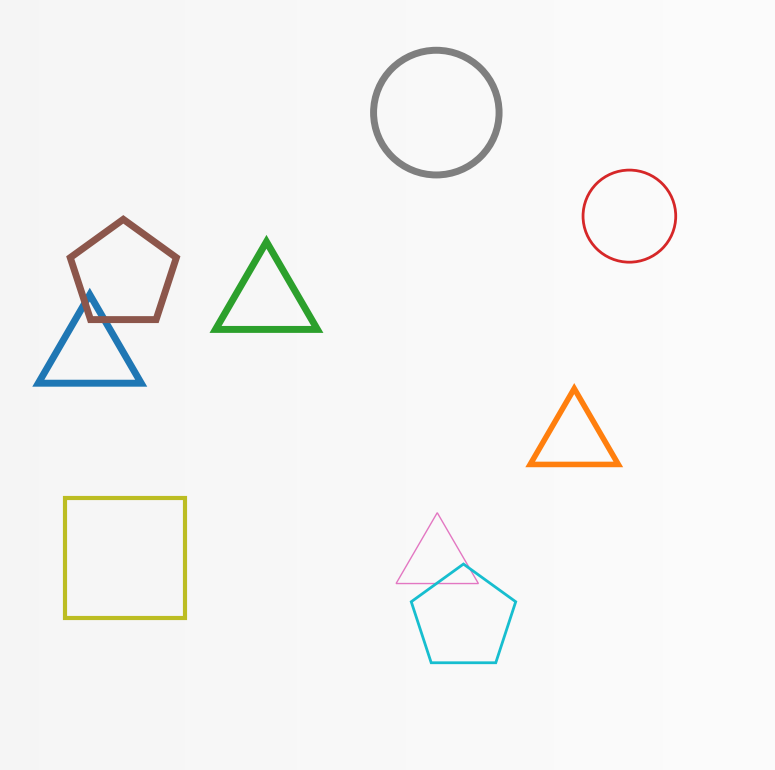[{"shape": "triangle", "thickness": 2.5, "radius": 0.38, "center": [0.116, 0.541]}, {"shape": "triangle", "thickness": 2, "radius": 0.33, "center": [0.741, 0.43]}, {"shape": "triangle", "thickness": 2.5, "radius": 0.38, "center": [0.344, 0.61]}, {"shape": "circle", "thickness": 1, "radius": 0.3, "center": [0.812, 0.719]}, {"shape": "pentagon", "thickness": 2.5, "radius": 0.36, "center": [0.159, 0.643]}, {"shape": "triangle", "thickness": 0.5, "radius": 0.31, "center": [0.564, 0.273]}, {"shape": "circle", "thickness": 2.5, "radius": 0.4, "center": [0.563, 0.854]}, {"shape": "square", "thickness": 1.5, "radius": 0.39, "center": [0.161, 0.275]}, {"shape": "pentagon", "thickness": 1, "radius": 0.35, "center": [0.598, 0.197]}]